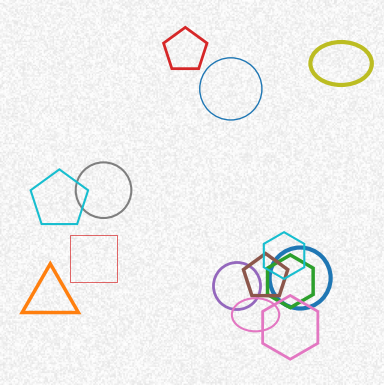[{"shape": "circle", "thickness": 3, "radius": 0.4, "center": [0.78, 0.278]}, {"shape": "circle", "thickness": 1, "radius": 0.4, "center": [0.6, 0.769]}, {"shape": "triangle", "thickness": 2.5, "radius": 0.42, "center": [0.131, 0.23]}, {"shape": "hexagon", "thickness": 2.5, "radius": 0.34, "center": [0.754, 0.269]}, {"shape": "pentagon", "thickness": 2, "radius": 0.3, "center": [0.481, 0.87]}, {"shape": "square", "thickness": 0.5, "radius": 0.3, "center": [0.243, 0.329]}, {"shape": "circle", "thickness": 2, "radius": 0.31, "center": [0.616, 0.257]}, {"shape": "pentagon", "thickness": 2.5, "radius": 0.3, "center": [0.69, 0.281]}, {"shape": "oval", "thickness": 1.5, "radius": 0.31, "center": [0.664, 0.182]}, {"shape": "hexagon", "thickness": 2, "radius": 0.41, "center": [0.754, 0.15]}, {"shape": "circle", "thickness": 1.5, "radius": 0.36, "center": [0.269, 0.506]}, {"shape": "oval", "thickness": 3, "radius": 0.4, "center": [0.886, 0.835]}, {"shape": "pentagon", "thickness": 1.5, "radius": 0.39, "center": [0.154, 0.482]}, {"shape": "hexagon", "thickness": 1.5, "radius": 0.3, "center": [0.738, 0.336]}]